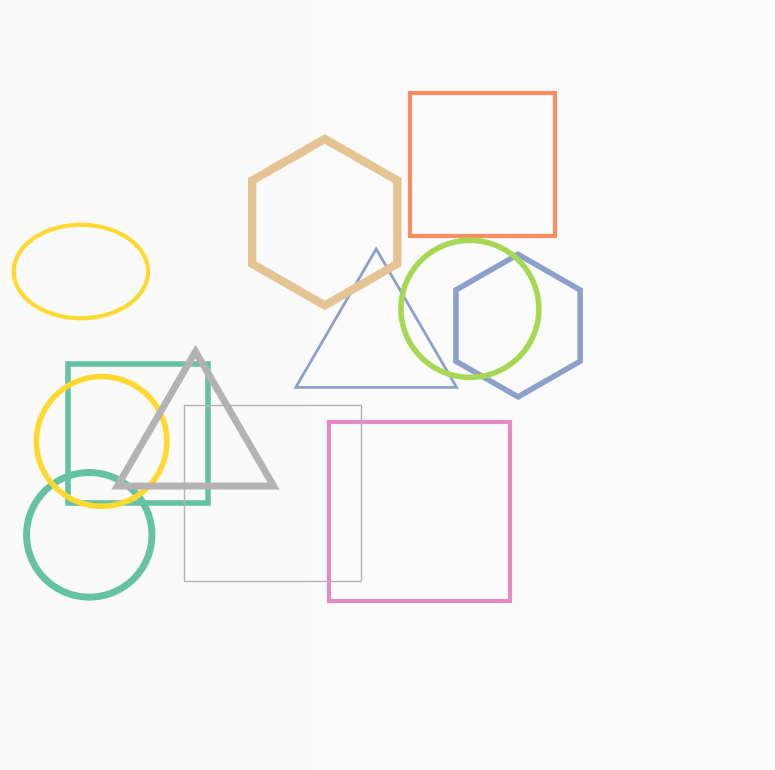[{"shape": "square", "thickness": 2, "radius": 0.45, "center": [0.178, 0.437]}, {"shape": "circle", "thickness": 2.5, "radius": 0.4, "center": [0.115, 0.305]}, {"shape": "square", "thickness": 1.5, "radius": 0.47, "center": [0.623, 0.786]}, {"shape": "triangle", "thickness": 1, "radius": 0.6, "center": [0.485, 0.557]}, {"shape": "hexagon", "thickness": 2, "radius": 0.46, "center": [0.668, 0.577]}, {"shape": "square", "thickness": 1.5, "radius": 0.58, "center": [0.541, 0.336]}, {"shape": "circle", "thickness": 2, "radius": 0.45, "center": [0.606, 0.599]}, {"shape": "oval", "thickness": 1.5, "radius": 0.43, "center": [0.104, 0.647]}, {"shape": "circle", "thickness": 2, "radius": 0.42, "center": [0.131, 0.427]}, {"shape": "hexagon", "thickness": 3, "radius": 0.54, "center": [0.419, 0.711]}, {"shape": "square", "thickness": 0.5, "radius": 0.57, "center": [0.352, 0.36]}, {"shape": "triangle", "thickness": 2.5, "radius": 0.58, "center": [0.252, 0.427]}]